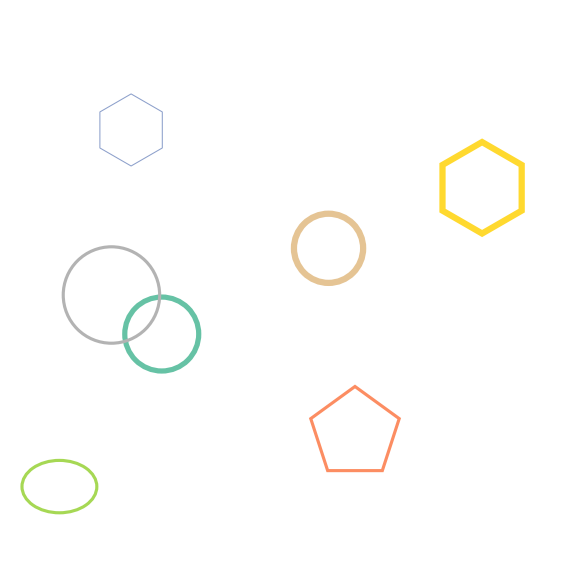[{"shape": "circle", "thickness": 2.5, "radius": 0.32, "center": [0.28, 0.421]}, {"shape": "pentagon", "thickness": 1.5, "radius": 0.4, "center": [0.615, 0.249]}, {"shape": "hexagon", "thickness": 0.5, "radius": 0.31, "center": [0.227, 0.774]}, {"shape": "oval", "thickness": 1.5, "radius": 0.32, "center": [0.103, 0.157]}, {"shape": "hexagon", "thickness": 3, "radius": 0.4, "center": [0.835, 0.674]}, {"shape": "circle", "thickness": 3, "radius": 0.3, "center": [0.569, 0.569]}, {"shape": "circle", "thickness": 1.5, "radius": 0.42, "center": [0.193, 0.488]}]